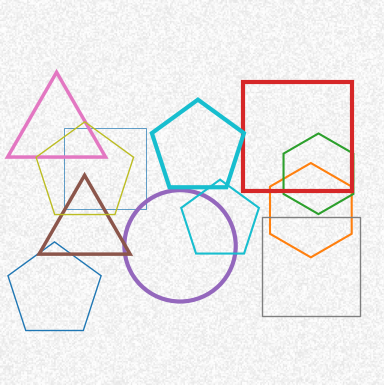[{"shape": "pentagon", "thickness": 1, "radius": 0.64, "center": [0.142, 0.244]}, {"shape": "square", "thickness": 0.5, "radius": 0.53, "center": [0.273, 0.563]}, {"shape": "hexagon", "thickness": 1.5, "radius": 0.61, "center": [0.807, 0.454]}, {"shape": "hexagon", "thickness": 1.5, "radius": 0.52, "center": [0.827, 0.549]}, {"shape": "square", "thickness": 3, "radius": 0.71, "center": [0.772, 0.645]}, {"shape": "circle", "thickness": 3, "radius": 0.72, "center": [0.468, 0.361]}, {"shape": "triangle", "thickness": 2.5, "radius": 0.68, "center": [0.22, 0.408]}, {"shape": "triangle", "thickness": 2.5, "radius": 0.73, "center": [0.147, 0.665]}, {"shape": "square", "thickness": 1, "radius": 0.64, "center": [0.808, 0.307]}, {"shape": "pentagon", "thickness": 1, "radius": 0.67, "center": [0.22, 0.55]}, {"shape": "pentagon", "thickness": 1.5, "radius": 0.53, "center": [0.572, 0.427]}, {"shape": "pentagon", "thickness": 3, "radius": 0.63, "center": [0.514, 0.615]}]